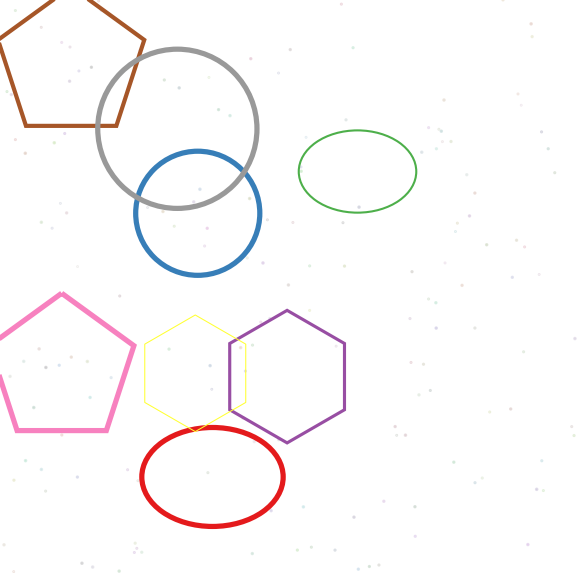[{"shape": "oval", "thickness": 2.5, "radius": 0.61, "center": [0.368, 0.173]}, {"shape": "circle", "thickness": 2.5, "radius": 0.54, "center": [0.342, 0.63]}, {"shape": "oval", "thickness": 1, "radius": 0.51, "center": [0.619, 0.702]}, {"shape": "hexagon", "thickness": 1.5, "radius": 0.57, "center": [0.497, 0.347]}, {"shape": "hexagon", "thickness": 0.5, "radius": 0.5, "center": [0.338, 0.353]}, {"shape": "pentagon", "thickness": 2, "radius": 0.67, "center": [0.123, 0.889]}, {"shape": "pentagon", "thickness": 2.5, "radius": 0.66, "center": [0.107, 0.36]}, {"shape": "circle", "thickness": 2.5, "radius": 0.69, "center": [0.307, 0.776]}]